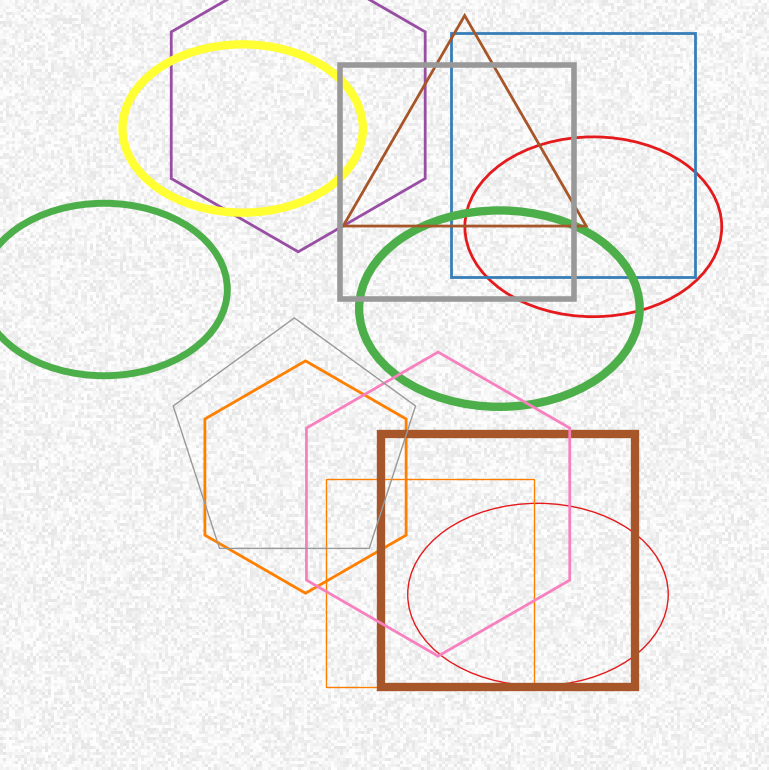[{"shape": "oval", "thickness": 1, "radius": 0.83, "center": [0.771, 0.705]}, {"shape": "oval", "thickness": 0.5, "radius": 0.85, "center": [0.699, 0.228]}, {"shape": "square", "thickness": 1, "radius": 0.79, "center": [0.744, 0.798]}, {"shape": "oval", "thickness": 3, "radius": 0.91, "center": [0.649, 0.599]}, {"shape": "oval", "thickness": 2.5, "radius": 0.8, "center": [0.135, 0.624]}, {"shape": "hexagon", "thickness": 1, "radius": 0.95, "center": [0.387, 0.863]}, {"shape": "hexagon", "thickness": 1, "radius": 0.75, "center": [0.397, 0.38]}, {"shape": "square", "thickness": 0.5, "radius": 0.68, "center": [0.559, 0.243]}, {"shape": "oval", "thickness": 3, "radius": 0.78, "center": [0.315, 0.833]}, {"shape": "square", "thickness": 3, "radius": 0.82, "center": [0.66, 0.272]}, {"shape": "triangle", "thickness": 1, "radius": 0.91, "center": [0.603, 0.798]}, {"shape": "hexagon", "thickness": 1, "radius": 0.99, "center": [0.569, 0.345]}, {"shape": "pentagon", "thickness": 0.5, "radius": 0.83, "center": [0.382, 0.422]}, {"shape": "square", "thickness": 2, "radius": 0.76, "center": [0.593, 0.764]}]